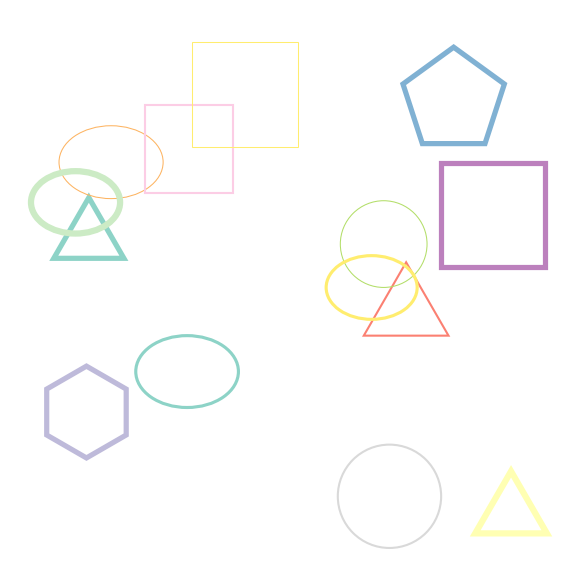[{"shape": "oval", "thickness": 1.5, "radius": 0.44, "center": [0.324, 0.356]}, {"shape": "triangle", "thickness": 2.5, "radius": 0.35, "center": [0.154, 0.587]}, {"shape": "triangle", "thickness": 3, "radius": 0.36, "center": [0.885, 0.111]}, {"shape": "hexagon", "thickness": 2.5, "radius": 0.4, "center": [0.15, 0.286]}, {"shape": "triangle", "thickness": 1, "radius": 0.42, "center": [0.703, 0.46]}, {"shape": "pentagon", "thickness": 2.5, "radius": 0.46, "center": [0.786, 0.825]}, {"shape": "oval", "thickness": 0.5, "radius": 0.45, "center": [0.192, 0.718]}, {"shape": "circle", "thickness": 0.5, "radius": 0.38, "center": [0.664, 0.576]}, {"shape": "square", "thickness": 1, "radius": 0.38, "center": [0.328, 0.74]}, {"shape": "circle", "thickness": 1, "radius": 0.45, "center": [0.674, 0.14]}, {"shape": "square", "thickness": 2.5, "radius": 0.45, "center": [0.853, 0.627]}, {"shape": "oval", "thickness": 3, "radius": 0.39, "center": [0.131, 0.649]}, {"shape": "square", "thickness": 0.5, "radius": 0.46, "center": [0.424, 0.835]}, {"shape": "oval", "thickness": 1.5, "radius": 0.39, "center": [0.644, 0.501]}]